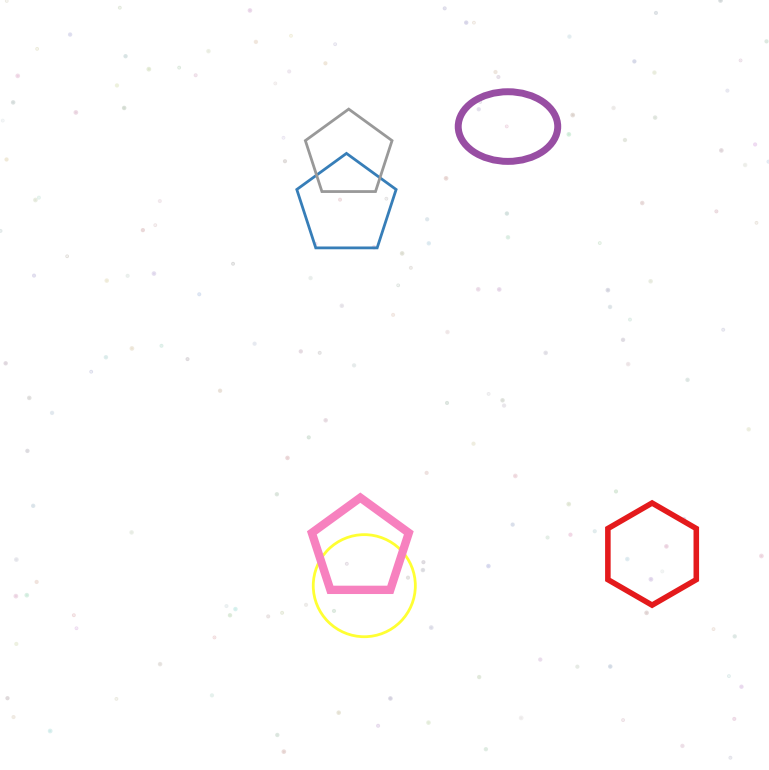[{"shape": "hexagon", "thickness": 2, "radius": 0.33, "center": [0.847, 0.28]}, {"shape": "pentagon", "thickness": 1, "radius": 0.34, "center": [0.45, 0.733]}, {"shape": "oval", "thickness": 2.5, "radius": 0.32, "center": [0.66, 0.836]}, {"shape": "circle", "thickness": 1, "radius": 0.33, "center": [0.473, 0.239]}, {"shape": "pentagon", "thickness": 3, "radius": 0.33, "center": [0.468, 0.288]}, {"shape": "pentagon", "thickness": 1, "radius": 0.3, "center": [0.453, 0.799]}]